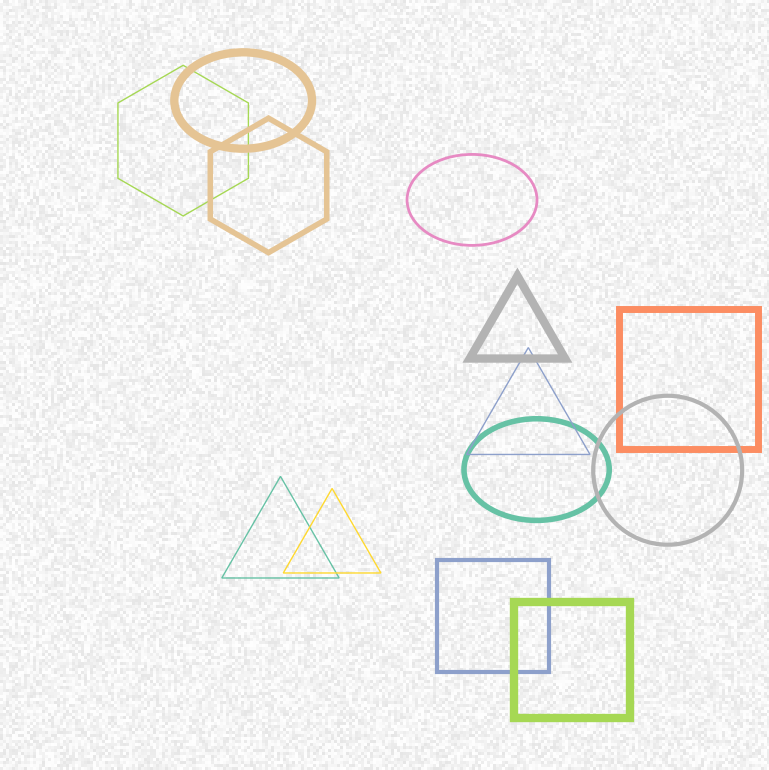[{"shape": "oval", "thickness": 2, "radius": 0.47, "center": [0.697, 0.39]}, {"shape": "triangle", "thickness": 0.5, "radius": 0.44, "center": [0.364, 0.293]}, {"shape": "square", "thickness": 2.5, "radius": 0.45, "center": [0.894, 0.508]}, {"shape": "triangle", "thickness": 0.5, "radius": 0.46, "center": [0.686, 0.456]}, {"shape": "square", "thickness": 1.5, "radius": 0.36, "center": [0.64, 0.2]}, {"shape": "oval", "thickness": 1, "radius": 0.42, "center": [0.613, 0.74]}, {"shape": "hexagon", "thickness": 0.5, "radius": 0.49, "center": [0.238, 0.817]}, {"shape": "square", "thickness": 3, "radius": 0.38, "center": [0.742, 0.142]}, {"shape": "triangle", "thickness": 0.5, "radius": 0.37, "center": [0.431, 0.292]}, {"shape": "hexagon", "thickness": 2, "radius": 0.44, "center": [0.349, 0.759]}, {"shape": "oval", "thickness": 3, "radius": 0.45, "center": [0.316, 0.869]}, {"shape": "circle", "thickness": 1.5, "radius": 0.48, "center": [0.867, 0.389]}, {"shape": "triangle", "thickness": 3, "radius": 0.36, "center": [0.672, 0.57]}]